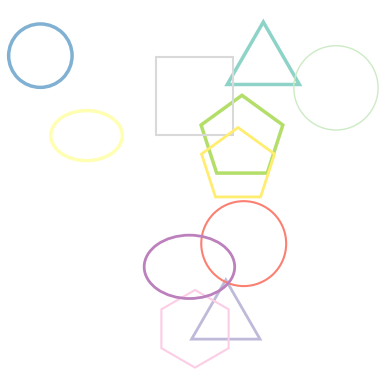[{"shape": "triangle", "thickness": 2.5, "radius": 0.54, "center": [0.684, 0.835]}, {"shape": "oval", "thickness": 2.5, "radius": 0.46, "center": [0.225, 0.648]}, {"shape": "triangle", "thickness": 2, "radius": 0.51, "center": [0.587, 0.17]}, {"shape": "circle", "thickness": 1.5, "radius": 0.55, "center": [0.633, 0.367]}, {"shape": "circle", "thickness": 2.5, "radius": 0.41, "center": [0.105, 0.855]}, {"shape": "pentagon", "thickness": 2.5, "radius": 0.56, "center": [0.628, 0.641]}, {"shape": "hexagon", "thickness": 1.5, "radius": 0.5, "center": [0.507, 0.146]}, {"shape": "square", "thickness": 1.5, "radius": 0.5, "center": [0.505, 0.75]}, {"shape": "oval", "thickness": 2, "radius": 0.59, "center": [0.492, 0.307]}, {"shape": "circle", "thickness": 1, "radius": 0.55, "center": [0.873, 0.772]}, {"shape": "pentagon", "thickness": 2, "radius": 0.5, "center": [0.618, 0.569]}]